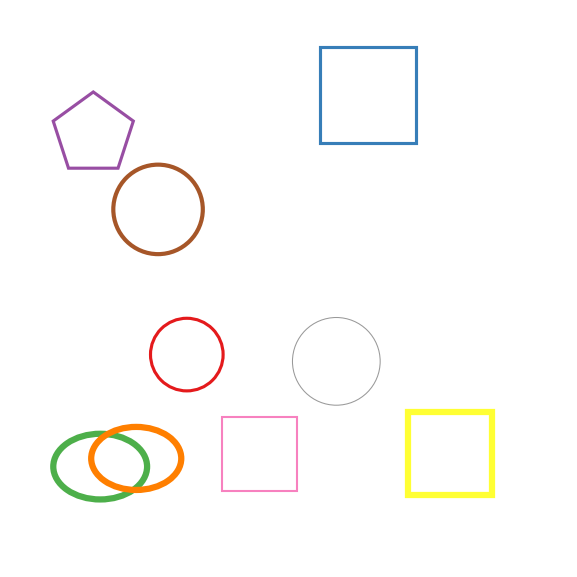[{"shape": "circle", "thickness": 1.5, "radius": 0.31, "center": [0.323, 0.385]}, {"shape": "square", "thickness": 1.5, "radius": 0.41, "center": [0.638, 0.835]}, {"shape": "oval", "thickness": 3, "radius": 0.41, "center": [0.173, 0.191]}, {"shape": "pentagon", "thickness": 1.5, "radius": 0.36, "center": [0.162, 0.767]}, {"shape": "oval", "thickness": 3, "radius": 0.39, "center": [0.236, 0.205]}, {"shape": "square", "thickness": 3, "radius": 0.36, "center": [0.78, 0.214]}, {"shape": "circle", "thickness": 2, "radius": 0.39, "center": [0.274, 0.637]}, {"shape": "square", "thickness": 1, "radius": 0.32, "center": [0.45, 0.213]}, {"shape": "circle", "thickness": 0.5, "radius": 0.38, "center": [0.582, 0.373]}]